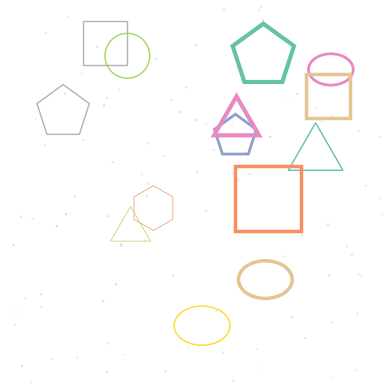[{"shape": "triangle", "thickness": 1, "radius": 0.41, "center": [0.82, 0.599]}, {"shape": "pentagon", "thickness": 3, "radius": 0.42, "center": [0.684, 0.855]}, {"shape": "square", "thickness": 2.5, "radius": 0.42, "center": [0.697, 0.485]}, {"shape": "hexagon", "thickness": 0.5, "radius": 0.29, "center": [0.399, 0.459]}, {"shape": "pentagon", "thickness": 2, "radius": 0.29, "center": [0.611, 0.646]}, {"shape": "triangle", "thickness": 3, "radius": 0.34, "center": [0.614, 0.682]}, {"shape": "oval", "thickness": 2, "radius": 0.29, "center": [0.859, 0.82]}, {"shape": "triangle", "thickness": 0.5, "radius": 0.3, "center": [0.339, 0.404]}, {"shape": "circle", "thickness": 1, "radius": 0.29, "center": [0.331, 0.855]}, {"shape": "oval", "thickness": 1, "radius": 0.36, "center": [0.525, 0.154]}, {"shape": "oval", "thickness": 2.5, "radius": 0.35, "center": [0.689, 0.274]}, {"shape": "square", "thickness": 2.5, "radius": 0.29, "center": [0.853, 0.75]}, {"shape": "pentagon", "thickness": 1, "radius": 0.36, "center": [0.164, 0.709]}, {"shape": "square", "thickness": 1, "radius": 0.29, "center": [0.273, 0.889]}]